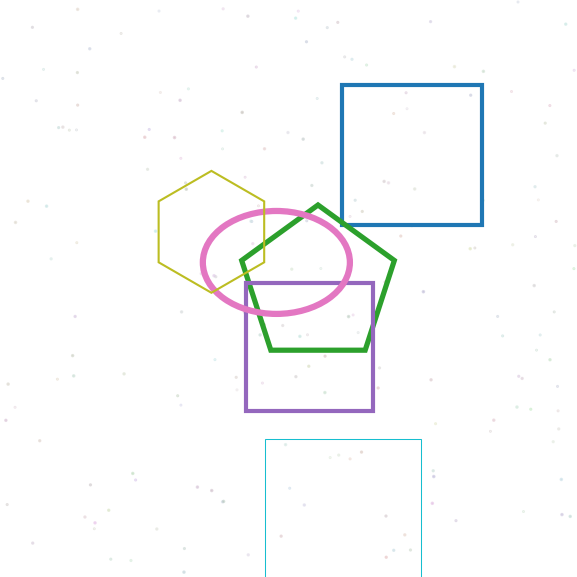[{"shape": "square", "thickness": 2, "radius": 0.61, "center": [0.713, 0.73]}, {"shape": "pentagon", "thickness": 2.5, "radius": 0.69, "center": [0.551, 0.505]}, {"shape": "square", "thickness": 2, "radius": 0.55, "center": [0.537, 0.398]}, {"shape": "oval", "thickness": 3, "radius": 0.64, "center": [0.479, 0.545]}, {"shape": "hexagon", "thickness": 1, "radius": 0.53, "center": [0.366, 0.598]}, {"shape": "square", "thickness": 0.5, "radius": 0.67, "center": [0.593, 0.105]}]